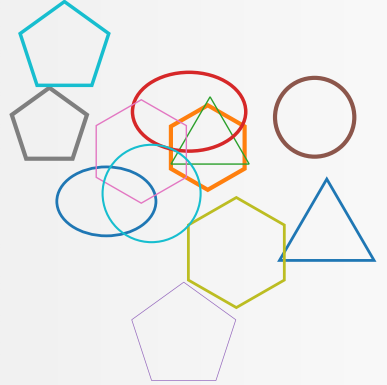[{"shape": "triangle", "thickness": 2, "radius": 0.7, "center": [0.843, 0.394]}, {"shape": "oval", "thickness": 2, "radius": 0.64, "center": [0.275, 0.477]}, {"shape": "hexagon", "thickness": 3, "radius": 0.55, "center": [0.536, 0.617]}, {"shape": "triangle", "thickness": 1, "radius": 0.58, "center": [0.542, 0.632]}, {"shape": "oval", "thickness": 2.5, "radius": 0.73, "center": [0.488, 0.71]}, {"shape": "pentagon", "thickness": 0.5, "radius": 0.71, "center": [0.474, 0.126]}, {"shape": "circle", "thickness": 3, "radius": 0.51, "center": [0.812, 0.695]}, {"shape": "hexagon", "thickness": 1, "radius": 0.67, "center": [0.365, 0.607]}, {"shape": "pentagon", "thickness": 3, "radius": 0.51, "center": [0.127, 0.67]}, {"shape": "hexagon", "thickness": 2, "radius": 0.71, "center": [0.61, 0.344]}, {"shape": "pentagon", "thickness": 2.5, "radius": 0.6, "center": [0.166, 0.876]}, {"shape": "circle", "thickness": 1.5, "radius": 0.63, "center": [0.391, 0.497]}]